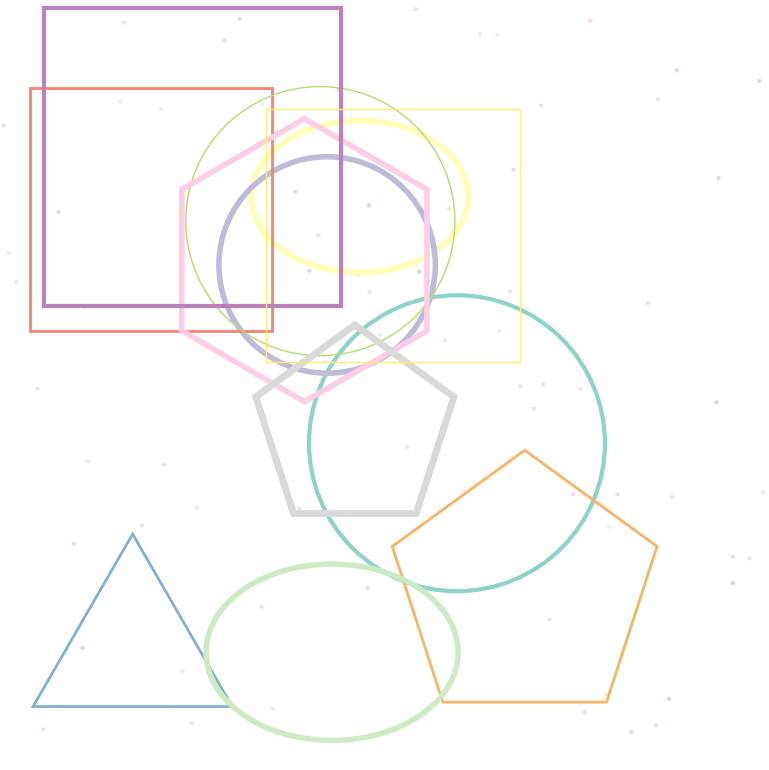[{"shape": "circle", "thickness": 1.5, "radius": 0.96, "center": [0.593, 0.424]}, {"shape": "oval", "thickness": 2, "radius": 0.7, "center": [0.467, 0.745]}, {"shape": "circle", "thickness": 2, "radius": 0.7, "center": [0.425, 0.656]}, {"shape": "square", "thickness": 1, "radius": 0.79, "center": [0.196, 0.728]}, {"shape": "triangle", "thickness": 1, "radius": 0.75, "center": [0.172, 0.157]}, {"shape": "pentagon", "thickness": 1, "radius": 0.9, "center": [0.681, 0.234]}, {"shape": "circle", "thickness": 0.5, "radius": 0.87, "center": [0.416, 0.713]}, {"shape": "hexagon", "thickness": 2, "radius": 0.92, "center": [0.395, 0.662]}, {"shape": "pentagon", "thickness": 2.5, "radius": 0.68, "center": [0.461, 0.443]}, {"shape": "square", "thickness": 1.5, "radius": 0.97, "center": [0.25, 0.796]}, {"shape": "oval", "thickness": 2, "radius": 0.82, "center": [0.431, 0.153]}, {"shape": "square", "thickness": 0.5, "radius": 0.82, "center": [0.51, 0.694]}]